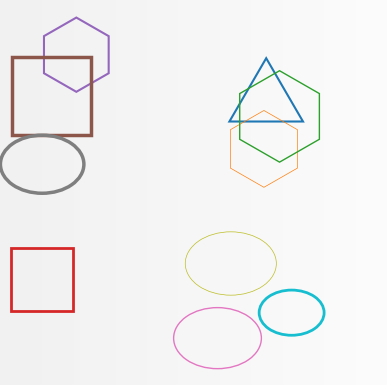[{"shape": "triangle", "thickness": 1.5, "radius": 0.55, "center": [0.687, 0.739]}, {"shape": "hexagon", "thickness": 0.5, "radius": 0.5, "center": [0.681, 0.613]}, {"shape": "hexagon", "thickness": 1, "radius": 0.59, "center": [0.721, 0.698]}, {"shape": "square", "thickness": 2, "radius": 0.41, "center": [0.108, 0.274]}, {"shape": "hexagon", "thickness": 1.5, "radius": 0.48, "center": [0.197, 0.858]}, {"shape": "square", "thickness": 2.5, "radius": 0.51, "center": [0.132, 0.751]}, {"shape": "oval", "thickness": 1, "radius": 0.57, "center": [0.561, 0.122]}, {"shape": "oval", "thickness": 2.5, "radius": 0.54, "center": [0.109, 0.573]}, {"shape": "oval", "thickness": 0.5, "radius": 0.59, "center": [0.596, 0.316]}, {"shape": "oval", "thickness": 2, "radius": 0.42, "center": [0.753, 0.188]}]